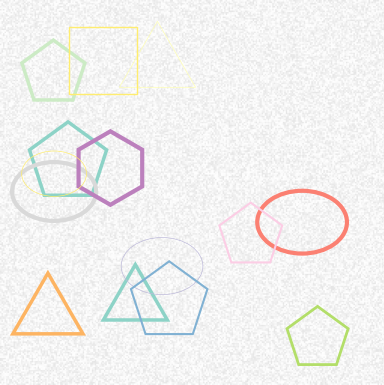[{"shape": "pentagon", "thickness": 2.5, "radius": 0.53, "center": [0.177, 0.578]}, {"shape": "triangle", "thickness": 2.5, "radius": 0.48, "center": [0.352, 0.217]}, {"shape": "triangle", "thickness": 0.5, "radius": 0.57, "center": [0.409, 0.83]}, {"shape": "oval", "thickness": 0.5, "radius": 0.53, "center": [0.421, 0.309]}, {"shape": "oval", "thickness": 3, "radius": 0.58, "center": [0.785, 0.423]}, {"shape": "pentagon", "thickness": 1.5, "radius": 0.52, "center": [0.439, 0.217]}, {"shape": "triangle", "thickness": 2.5, "radius": 0.53, "center": [0.124, 0.185]}, {"shape": "pentagon", "thickness": 2, "radius": 0.42, "center": [0.825, 0.121]}, {"shape": "pentagon", "thickness": 1.5, "radius": 0.43, "center": [0.651, 0.388]}, {"shape": "oval", "thickness": 3, "radius": 0.55, "center": [0.14, 0.503]}, {"shape": "hexagon", "thickness": 3, "radius": 0.48, "center": [0.287, 0.563]}, {"shape": "pentagon", "thickness": 2.5, "radius": 0.43, "center": [0.139, 0.81]}, {"shape": "square", "thickness": 1, "radius": 0.44, "center": [0.268, 0.842]}, {"shape": "oval", "thickness": 0.5, "radius": 0.42, "center": [0.14, 0.549]}]